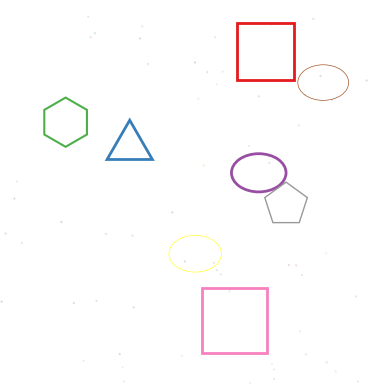[{"shape": "square", "thickness": 2, "radius": 0.37, "center": [0.69, 0.867]}, {"shape": "triangle", "thickness": 2, "radius": 0.34, "center": [0.337, 0.62]}, {"shape": "hexagon", "thickness": 1.5, "radius": 0.32, "center": [0.17, 0.683]}, {"shape": "oval", "thickness": 2, "radius": 0.35, "center": [0.672, 0.551]}, {"shape": "oval", "thickness": 0.5, "radius": 0.34, "center": [0.507, 0.341]}, {"shape": "oval", "thickness": 0.5, "radius": 0.33, "center": [0.84, 0.786]}, {"shape": "square", "thickness": 2, "radius": 0.42, "center": [0.608, 0.168]}, {"shape": "pentagon", "thickness": 1, "radius": 0.29, "center": [0.743, 0.469]}]